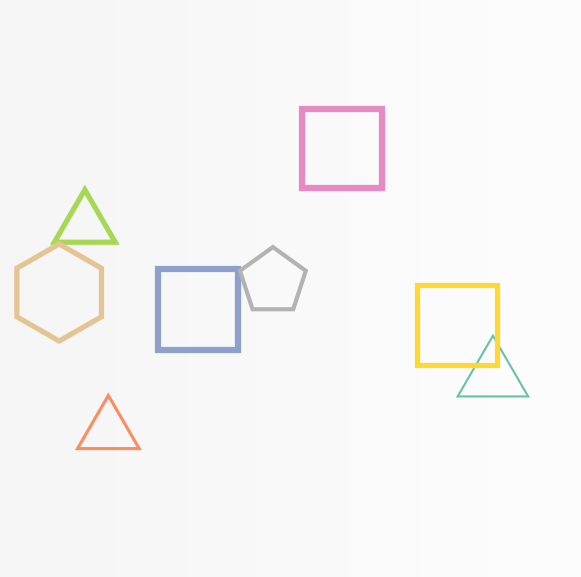[{"shape": "triangle", "thickness": 1, "radius": 0.35, "center": [0.848, 0.348]}, {"shape": "triangle", "thickness": 1.5, "radius": 0.31, "center": [0.186, 0.253]}, {"shape": "square", "thickness": 3, "radius": 0.35, "center": [0.341, 0.463]}, {"shape": "square", "thickness": 3, "radius": 0.34, "center": [0.589, 0.742]}, {"shape": "triangle", "thickness": 2.5, "radius": 0.3, "center": [0.146, 0.61]}, {"shape": "square", "thickness": 2.5, "radius": 0.34, "center": [0.787, 0.437]}, {"shape": "hexagon", "thickness": 2.5, "radius": 0.42, "center": [0.102, 0.493]}, {"shape": "pentagon", "thickness": 2, "radius": 0.3, "center": [0.469, 0.512]}]